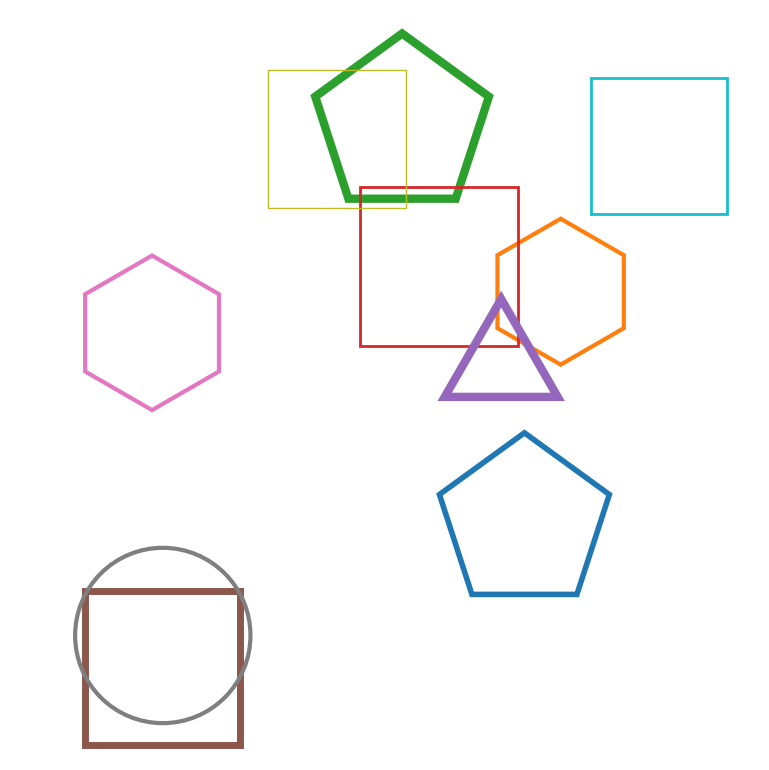[{"shape": "pentagon", "thickness": 2, "radius": 0.58, "center": [0.681, 0.322]}, {"shape": "hexagon", "thickness": 1.5, "radius": 0.47, "center": [0.728, 0.621]}, {"shape": "pentagon", "thickness": 3, "radius": 0.59, "center": [0.522, 0.838]}, {"shape": "square", "thickness": 1, "radius": 0.52, "center": [0.57, 0.654]}, {"shape": "triangle", "thickness": 3, "radius": 0.42, "center": [0.651, 0.527]}, {"shape": "square", "thickness": 2.5, "radius": 0.5, "center": [0.211, 0.132]}, {"shape": "hexagon", "thickness": 1.5, "radius": 0.5, "center": [0.197, 0.568]}, {"shape": "circle", "thickness": 1.5, "radius": 0.57, "center": [0.211, 0.175]}, {"shape": "square", "thickness": 0.5, "radius": 0.45, "center": [0.437, 0.819]}, {"shape": "square", "thickness": 1, "radius": 0.44, "center": [0.855, 0.81]}]